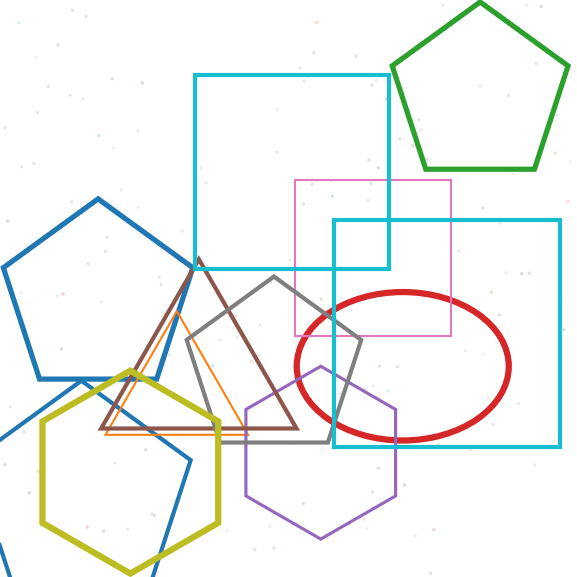[{"shape": "pentagon", "thickness": 2.5, "radius": 0.86, "center": [0.17, 0.482]}, {"shape": "pentagon", "thickness": 2, "radius": 1.0, "center": [0.141, 0.141]}, {"shape": "triangle", "thickness": 1, "radius": 0.71, "center": [0.306, 0.318]}, {"shape": "pentagon", "thickness": 2.5, "radius": 0.8, "center": [0.831, 0.836]}, {"shape": "oval", "thickness": 3, "radius": 0.92, "center": [0.697, 0.365]}, {"shape": "hexagon", "thickness": 1.5, "radius": 0.75, "center": [0.555, 0.215]}, {"shape": "triangle", "thickness": 2, "radius": 0.98, "center": [0.344, 0.355]}, {"shape": "square", "thickness": 1, "radius": 0.68, "center": [0.646, 0.553]}, {"shape": "pentagon", "thickness": 2, "radius": 0.79, "center": [0.474, 0.361]}, {"shape": "hexagon", "thickness": 3, "radius": 0.88, "center": [0.226, 0.182]}, {"shape": "square", "thickness": 2, "radius": 0.84, "center": [0.506, 0.702]}, {"shape": "square", "thickness": 2, "radius": 0.98, "center": [0.774, 0.422]}]